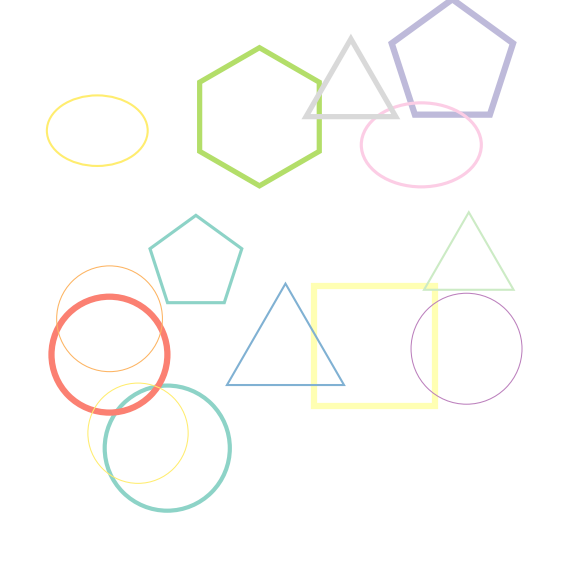[{"shape": "pentagon", "thickness": 1.5, "radius": 0.42, "center": [0.339, 0.543]}, {"shape": "circle", "thickness": 2, "radius": 0.54, "center": [0.29, 0.223]}, {"shape": "square", "thickness": 3, "radius": 0.52, "center": [0.649, 0.4]}, {"shape": "pentagon", "thickness": 3, "radius": 0.55, "center": [0.783, 0.89]}, {"shape": "circle", "thickness": 3, "radius": 0.5, "center": [0.19, 0.385]}, {"shape": "triangle", "thickness": 1, "radius": 0.59, "center": [0.494, 0.391]}, {"shape": "circle", "thickness": 0.5, "radius": 0.46, "center": [0.19, 0.447]}, {"shape": "hexagon", "thickness": 2.5, "radius": 0.6, "center": [0.449, 0.797]}, {"shape": "oval", "thickness": 1.5, "radius": 0.52, "center": [0.73, 0.748]}, {"shape": "triangle", "thickness": 2.5, "radius": 0.45, "center": [0.608, 0.842]}, {"shape": "circle", "thickness": 0.5, "radius": 0.48, "center": [0.808, 0.395]}, {"shape": "triangle", "thickness": 1, "radius": 0.45, "center": [0.812, 0.542]}, {"shape": "oval", "thickness": 1, "radius": 0.44, "center": [0.168, 0.773]}, {"shape": "circle", "thickness": 0.5, "radius": 0.43, "center": [0.239, 0.249]}]